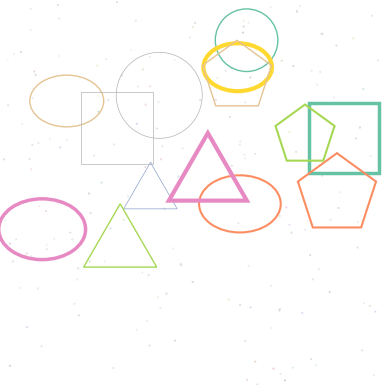[{"shape": "circle", "thickness": 1, "radius": 0.41, "center": [0.64, 0.896]}, {"shape": "square", "thickness": 2.5, "radius": 0.45, "center": [0.893, 0.641]}, {"shape": "oval", "thickness": 1.5, "radius": 0.53, "center": [0.623, 0.47]}, {"shape": "pentagon", "thickness": 1.5, "radius": 0.53, "center": [0.875, 0.495]}, {"shape": "triangle", "thickness": 0.5, "radius": 0.4, "center": [0.391, 0.498]}, {"shape": "triangle", "thickness": 3, "radius": 0.58, "center": [0.54, 0.537]}, {"shape": "oval", "thickness": 2.5, "radius": 0.56, "center": [0.109, 0.405]}, {"shape": "pentagon", "thickness": 1.5, "radius": 0.4, "center": [0.792, 0.648]}, {"shape": "triangle", "thickness": 1, "radius": 0.55, "center": [0.312, 0.361]}, {"shape": "oval", "thickness": 3, "radius": 0.44, "center": [0.617, 0.825]}, {"shape": "oval", "thickness": 1, "radius": 0.48, "center": [0.173, 0.738]}, {"shape": "pentagon", "thickness": 1, "radius": 0.47, "center": [0.616, 0.801]}, {"shape": "circle", "thickness": 0.5, "radius": 0.56, "center": [0.414, 0.752]}, {"shape": "square", "thickness": 0.5, "radius": 0.47, "center": [0.305, 0.668]}]